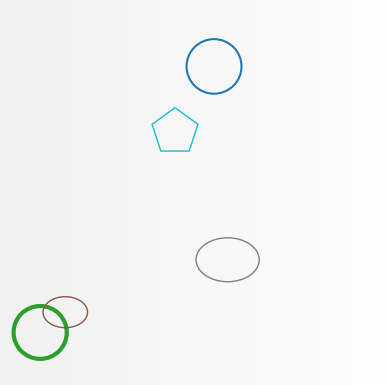[{"shape": "circle", "thickness": 1.5, "radius": 0.35, "center": [0.552, 0.827]}, {"shape": "circle", "thickness": 3, "radius": 0.34, "center": [0.104, 0.136]}, {"shape": "oval", "thickness": 1, "radius": 0.29, "center": [0.168, 0.189]}, {"shape": "oval", "thickness": 1, "radius": 0.41, "center": [0.587, 0.325]}, {"shape": "pentagon", "thickness": 1, "radius": 0.31, "center": [0.452, 0.658]}]